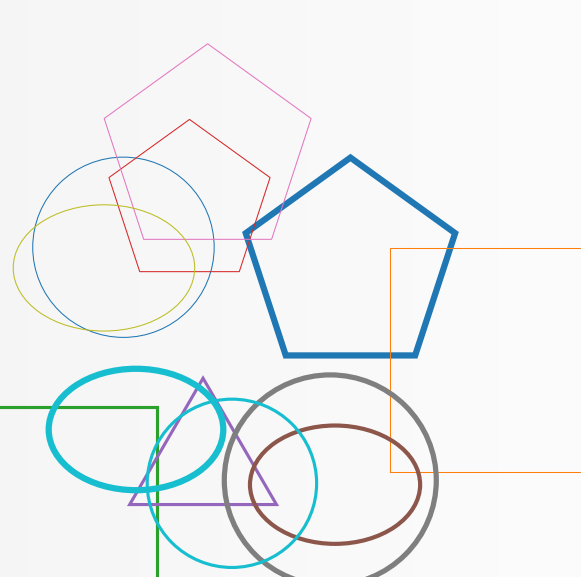[{"shape": "pentagon", "thickness": 3, "radius": 0.95, "center": [0.603, 0.537]}, {"shape": "circle", "thickness": 0.5, "radius": 0.78, "center": [0.212, 0.571]}, {"shape": "square", "thickness": 0.5, "radius": 0.97, "center": [0.865, 0.376]}, {"shape": "square", "thickness": 1.5, "radius": 0.74, "center": [0.122, 0.146]}, {"shape": "pentagon", "thickness": 0.5, "radius": 0.73, "center": [0.326, 0.647]}, {"shape": "triangle", "thickness": 1.5, "radius": 0.73, "center": [0.349, 0.198]}, {"shape": "oval", "thickness": 2, "radius": 0.73, "center": [0.576, 0.16]}, {"shape": "pentagon", "thickness": 0.5, "radius": 0.94, "center": [0.357, 0.736]}, {"shape": "circle", "thickness": 2.5, "radius": 0.91, "center": [0.568, 0.168]}, {"shape": "oval", "thickness": 0.5, "radius": 0.78, "center": [0.179, 0.535]}, {"shape": "circle", "thickness": 1.5, "radius": 0.73, "center": [0.399, 0.162]}, {"shape": "oval", "thickness": 3, "radius": 0.75, "center": [0.234, 0.255]}]